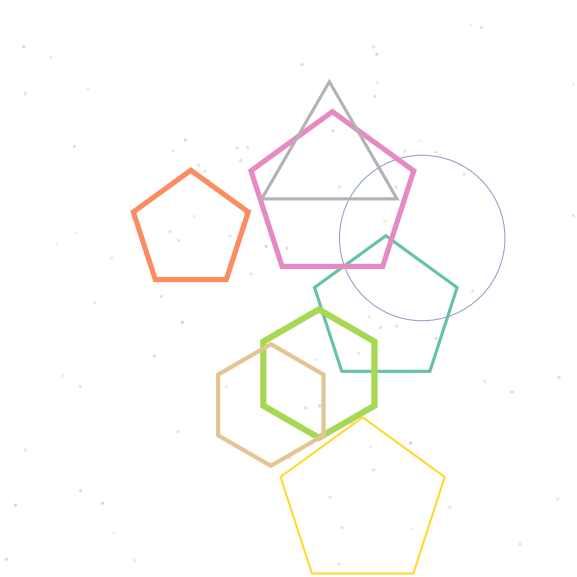[{"shape": "pentagon", "thickness": 1.5, "radius": 0.65, "center": [0.668, 0.461]}, {"shape": "pentagon", "thickness": 2.5, "radius": 0.52, "center": [0.33, 0.6]}, {"shape": "circle", "thickness": 0.5, "radius": 0.72, "center": [0.731, 0.587]}, {"shape": "pentagon", "thickness": 2.5, "radius": 0.74, "center": [0.576, 0.658]}, {"shape": "hexagon", "thickness": 3, "radius": 0.56, "center": [0.552, 0.352]}, {"shape": "pentagon", "thickness": 1, "radius": 0.75, "center": [0.628, 0.127]}, {"shape": "hexagon", "thickness": 2, "radius": 0.53, "center": [0.469, 0.298]}, {"shape": "triangle", "thickness": 1.5, "radius": 0.68, "center": [0.57, 0.722]}]